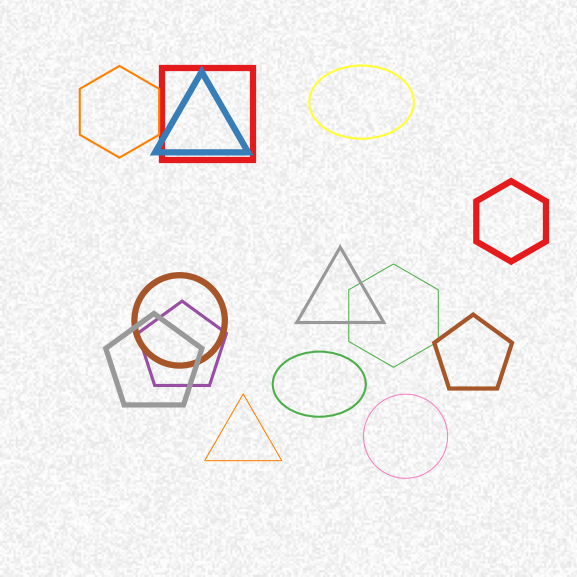[{"shape": "square", "thickness": 3, "radius": 0.39, "center": [0.359, 0.802]}, {"shape": "hexagon", "thickness": 3, "radius": 0.35, "center": [0.885, 0.616]}, {"shape": "triangle", "thickness": 3, "radius": 0.47, "center": [0.349, 0.782]}, {"shape": "oval", "thickness": 1, "radius": 0.4, "center": [0.553, 0.334]}, {"shape": "hexagon", "thickness": 0.5, "radius": 0.45, "center": [0.681, 0.453]}, {"shape": "pentagon", "thickness": 1.5, "radius": 0.4, "center": [0.315, 0.397]}, {"shape": "triangle", "thickness": 0.5, "radius": 0.39, "center": [0.421, 0.24]}, {"shape": "hexagon", "thickness": 1, "radius": 0.4, "center": [0.207, 0.806]}, {"shape": "oval", "thickness": 1, "radius": 0.45, "center": [0.626, 0.822]}, {"shape": "circle", "thickness": 3, "radius": 0.39, "center": [0.311, 0.444]}, {"shape": "pentagon", "thickness": 2, "radius": 0.35, "center": [0.819, 0.384]}, {"shape": "circle", "thickness": 0.5, "radius": 0.36, "center": [0.702, 0.244]}, {"shape": "pentagon", "thickness": 2.5, "radius": 0.44, "center": [0.266, 0.369]}, {"shape": "triangle", "thickness": 1.5, "radius": 0.44, "center": [0.589, 0.484]}]